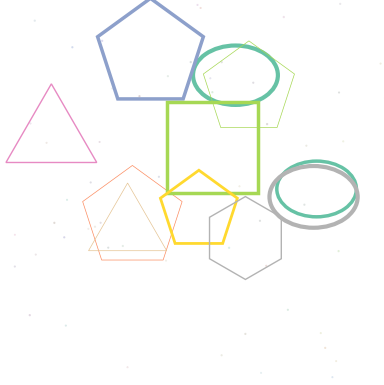[{"shape": "oval", "thickness": 2.5, "radius": 0.52, "center": [0.822, 0.509]}, {"shape": "oval", "thickness": 3, "radius": 0.55, "center": [0.612, 0.805]}, {"shape": "pentagon", "thickness": 0.5, "radius": 0.68, "center": [0.344, 0.434]}, {"shape": "pentagon", "thickness": 2.5, "radius": 0.72, "center": [0.391, 0.86]}, {"shape": "triangle", "thickness": 1, "radius": 0.68, "center": [0.133, 0.646]}, {"shape": "square", "thickness": 2.5, "radius": 0.59, "center": [0.553, 0.618]}, {"shape": "pentagon", "thickness": 0.5, "radius": 0.62, "center": [0.647, 0.769]}, {"shape": "pentagon", "thickness": 2, "radius": 0.53, "center": [0.517, 0.453]}, {"shape": "triangle", "thickness": 0.5, "radius": 0.59, "center": [0.331, 0.407]}, {"shape": "hexagon", "thickness": 1, "radius": 0.54, "center": [0.637, 0.382]}, {"shape": "oval", "thickness": 3, "radius": 0.57, "center": [0.814, 0.489]}]